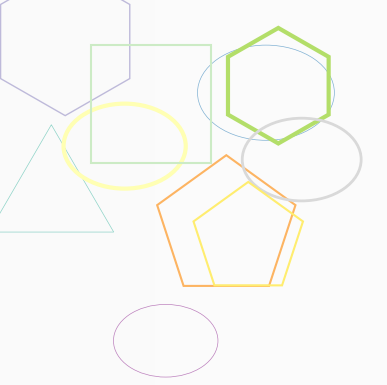[{"shape": "triangle", "thickness": 0.5, "radius": 0.93, "center": [0.132, 0.49]}, {"shape": "oval", "thickness": 3, "radius": 0.79, "center": [0.322, 0.62]}, {"shape": "hexagon", "thickness": 1, "radius": 0.96, "center": [0.168, 0.892]}, {"shape": "oval", "thickness": 0.5, "radius": 0.88, "center": [0.686, 0.759]}, {"shape": "pentagon", "thickness": 1.5, "radius": 0.94, "center": [0.584, 0.409]}, {"shape": "hexagon", "thickness": 3, "radius": 0.75, "center": [0.718, 0.777]}, {"shape": "oval", "thickness": 2, "radius": 0.77, "center": [0.779, 0.586]}, {"shape": "oval", "thickness": 0.5, "radius": 0.67, "center": [0.428, 0.115]}, {"shape": "square", "thickness": 1.5, "radius": 0.77, "center": [0.389, 0.73]}, {"shape": "pentagon", "thickness": 1.5, "radius": 0.74, "center": [0.641, 0.379]}]